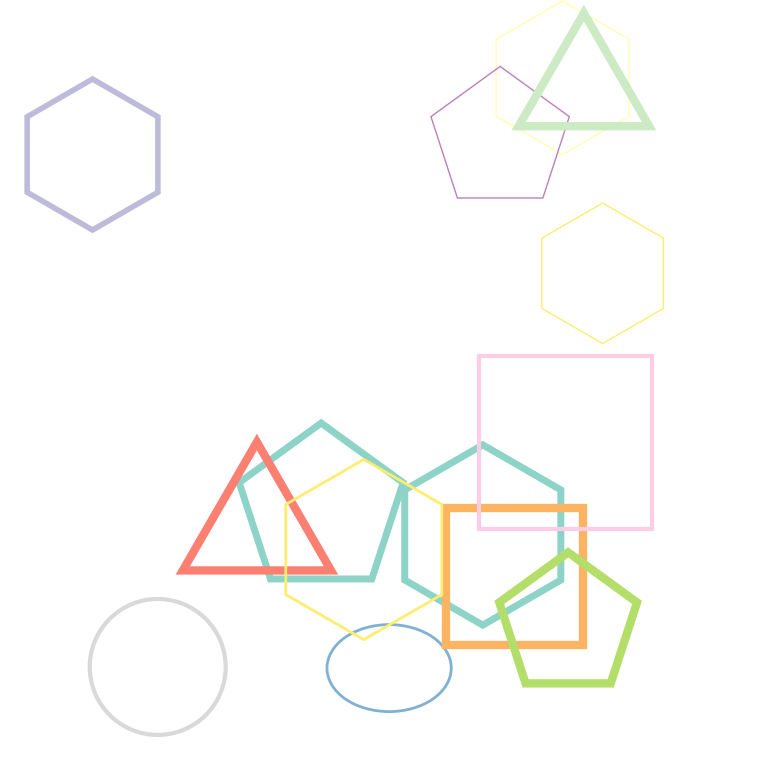[{"shape": "hexagon", "thickness": 2.5, "radius": 0.59, "center": [0.627, 0.305]}, {"shape": "pentagon", "thickness": 2.5, "radius": 0.56, "center": [0.417, 0.339]}, {"shape": "hexagon", "thickness": 0.5, "radius": 0.5, "center": [0.731, 0.899]}, {"shape": "hexagon", "thickness": 2, "radius": 0.49, "center": [0.12, 0.799]}, {"shape": "triangle", "thickness": 3, "radius": 0.56, "center": [0.334, 0.315]}, {"shape": "oval", "thickness": 1, "radius": 0.4, "center": [0.505, 0.132]}, {"shape": "square", "thickness": 3, "radius": 0.45, "center": [0.668, 0.251]}, {"shape": "pentagon", "thickness": 3, "radius": 0.47, "center": [0.738, 0.189]}, {"shape": "square", "thickness": 1.5, "radius": 0.56, "center": [0.734, 0.426]}, {"shape": "circle", "thickness": 1.5, "radius": 0.44, "center": [0.205, 0.134]}, {"shape": "pentagon", "thickness": 0.5, "radius": 0.47, "center": [0.65, 0.819]}, {"shape": "triangle", "thickness": 3, "radius": 0.49, "center": [0.758, 0.885]}, {"shape": "hexagon", "thickness": 1, "radius": 0.59, "center": [0.472, 0.286]}, {"shape": "hexagon", "thickness": 0.5, "radius": 0.46, "center": [0.783, 0.645]}]